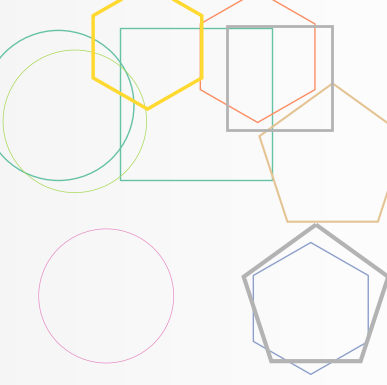[{"shape": "circle", "thickness": 1, "radius": 0.97, "center": [0.151, 0.726]}, {"shape": "square", "thickness": 1, "radius": 0.98, "center": [0.506, 0.73]}, {"shape": "hexagon", "thickness": 1, "radius": 0.85, "center": [0.665, 0.853]}, {"shape": "hexagon", "thickness": 1, "radius": 0.86, "center": [0.802, 0.199]}, {"shape": "circle", "thickness": 0.5, "radius": 0.87, "center": [0.274, 0.231]}, {"shape": "circle", "thickness": 0.5, "radius": 0.93, "center": [0.193, 0.685]}, {"shape": "hexagon", "thickness": 2.5, "radius": 0.81, "center": [0.381, 0.878]}, {"shape": "pentagon", "thickness": 1.5, "radius": 0.99, "center": [0.858, 0.585]}, {"shape": "square", "thickness": 2, "radius": 0.68, "center": [0.721, 0.797]}, {"shape": "pentagon", "thickness": 3, "radius": 0.98, "center": [0.815, 0.221]}]